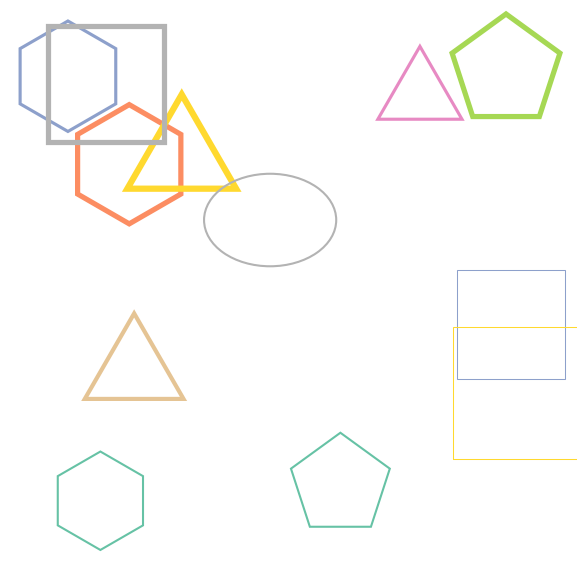[{"shape": "hexagon", "thickness": 1, "radius": 0.43, "center": [0.174, 0.132]}, {"shape": "pentagon", "thickness": 1, "radius": 0.45, "center": [0.589, 0.16]}, {"shape": "hexagon", "thickness": 2.5, "radius": 0.52, "center": [0.224, 0.715]}, {"shape": "hexagon", "thickness": 1.5, "radius": 0.48, "center": [0.118, 0.867]}, {"shape": "square", "thickness": 0.5, "radius": 0.47, "center": [0.885, 0.437]}, {"shape": "triangle", "thickness": 1.5, "radius": 0.42, "center": [0.727, 0.835]}, {"shape": "pentagon", "thickness": 2.5, "radius": 0.49, "center": [0.876, 0.877]}, {"shape": "triangle", "thickness": 3, "radius": 0.54, "center": [0.315, 0.727]}, {"shape": "square", "thickness": 0.5, "radius": 0.57, "center": [0.898, 0.318]}, {"shape": "triangle", "thickness": 2, "radius": 0.49, "center": [0.232, 0.358]}, {"shape": "oval", "thickness": 1, "radius": 0.57, "center": [0.468, 0.618]}, {"shape": "square", "thickness": 2.5, "radius": 0.5, "center": [0.183, 0.854]}]